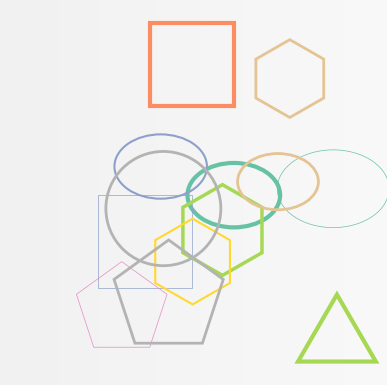[{"shape": "oval", "thickness": 3, "radius": 0.6, "center": [0.603, 0.493]}, {"shape": "oval", "thickness": 0.5, "radius": 0.72, "center": [0.86, 0.51]}, {"shape": "square", "thickness": 3, "radius": 0.54, "center": [0.495, 0.833]}, {"shape": "oval", "thickness": 1.5, "radius": 0.6, "center": [0.415, 0.567]}, {"shape": "square", "thickness": 0.5, "radius": 0.61, "center": [0.374, 0.373]}, {"shape": "pentagon", "thickness": 0.5, "radius": 0.61, "center": [0.314, 0.198]}, {"shape": "triangle", "thickness": 3, "radius": 0.58, "center": [0.87, 0.119]}, {"shape": "hexagon", "thickness": 2.5, "radius": 0.59, "center": [0.574, 0.403]}, {"shape": "hexagon", "thickness": 1.5, "radius": 0.56, "center": [0.497, 0.321]}, {"shape": "hexagon", "thickness": 2, "radius": 0.51, "center": [0.748, 0.796]}, {"shape": "oval", "thickness": 2, "radius": 0.52, "center": [0.717, 0.528]}, {"shape": "pentagon", "thickness": 2, "radius": 0.74, "center": [0.435, 0.228]}, {"shape": "circle", "thickness": 2, "radius": 0.74, "center": [0.422, 0.458]}]